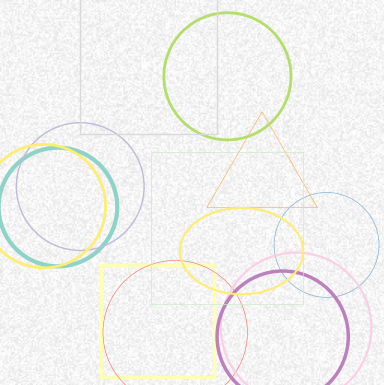[{"shape": "circle", "thickness": 3, "radius": 0.77, "center": [0.151, 0.462]}, {"shape": "square", "thickness": 2.5, "radius": 0.73, "center": [0.408, 0.166]}, {"shape": "circle", "thickness": 1, "radius": 0.83, "center": [0.208, 0.515]}, {"shape": "circle", "thickness": 0.5, "radius": 0.94, "center": [0.455, 0.136]}, {"shape": "circle", "thickness": 0.5, "radius": 0.68, "center": [0.848, 0.364]}, {"shape": "triangle", "thickness": 0.5, "radius": 0.83, "center": [0.681, 0.544]}, {"shape": "circle", "thickness": 2, "radius": 0.83, "center": [0.591, 0.802]}, {"shape": "circle", "thickness": 1.5, "radius": 0.98, "center": [0.769, 0.149]}, {"shape": "square", "thickness": 1, "radius": 0.89, "center": [0.386, 0.829]}, {"shape": "circle", "thickness": 2.5, "radius": 0.85, "center": [0.734, 0.126]}, {"shape": "square", "thickness": 0.5, "radius": 0.99, "center": [0.589, 0.408]}, {"shape": "circle", "thickness": 2, "radius": 0.8, "center": [0.114, 0.465]}, {"shape": "oval", "thickness": 1.5, "radius": 0.8, "center": [0.628, 0.348]}]